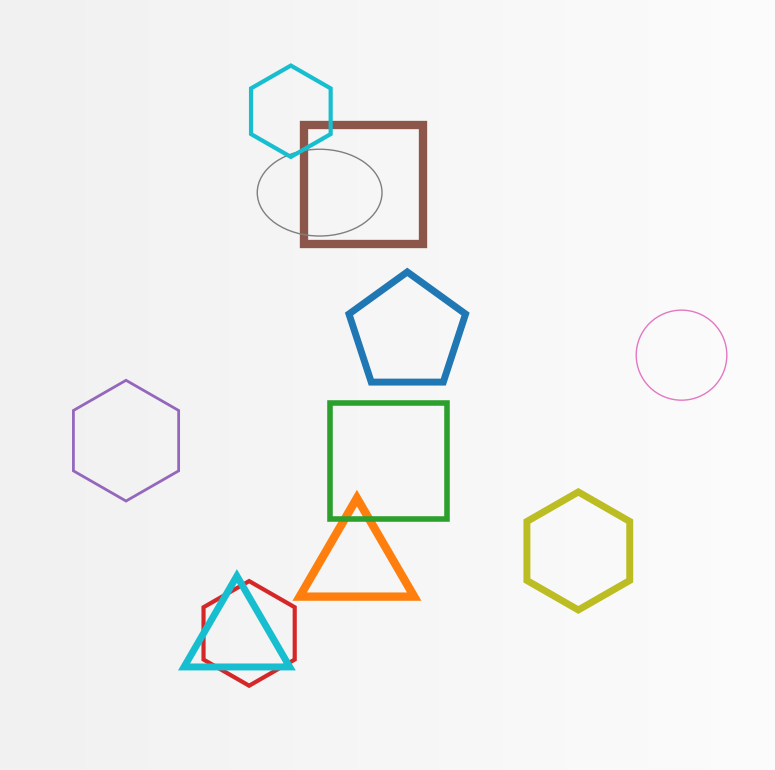[{"shape": "pentagon", "thickness": 2.5, "radius": 0.4, "center": [0.526, 0.568]}, {"shape": "triangle", "thickness": 3, "radius": 0.43, "center": [0.461, 0.268]}, {"shape": "square", "thickness": 2, "radius": 0.38, "center": [0.502, 0.401]}, {"shape": "hexagon", "thickness": 1.5, "radius": 0.34, "center": [0.321, 0.177]}, {"shape": "hexagon", "thickness": 1, "radius": 0.39, "center": [0.163, 0.428]}, {"shape": "square", "thickness": 3, "radius": 0.38, "center": [0.469, 0.761]}, {"shape": "circle", "thickness": 0.5, "radius": 0.29, "center": [0.879, 0.539]}, {"shape": "oval", "thickness": 0.5, "radius": 0.4, "center": [0.412, 0.75]}, {"shape": "hexagon", "thickness": 2.5, "radius": 0.38, "center": [0.746, 0.284]}, {"shape": "triangle", "thickness": 2.5, "radius": 0.39, "center": [0.306, 0.173]}, {"shape": "hexagon", "thickness": 1.5, "radius": 0.3, "center": [0.375, 0.856]}]